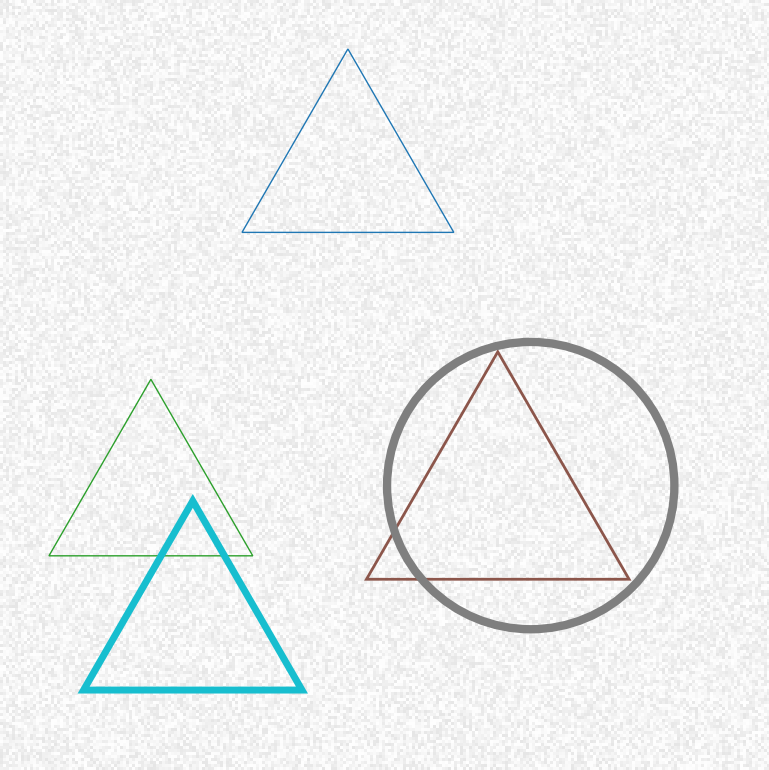[{"shape": "triangle", "thickness": 0.5, "radius": 0.79, "center": [0.452, 0.778]}, {"shape": "triangle", "thickness": 0.5, "radius": 0.76, "center": [0.196, 0.355]}, {"shape": "triangle", "thickness": 1, "radius": 0.98, "center": [0.646, 0.346]}, {"shape": "circle", "thickness": 3, "radius": 0.93, "center": [0.689, 0.369]}, {"shape": "triangle", "thickness": 2.5, "radius": 0.82, "center": [0.25, 0.186]}]